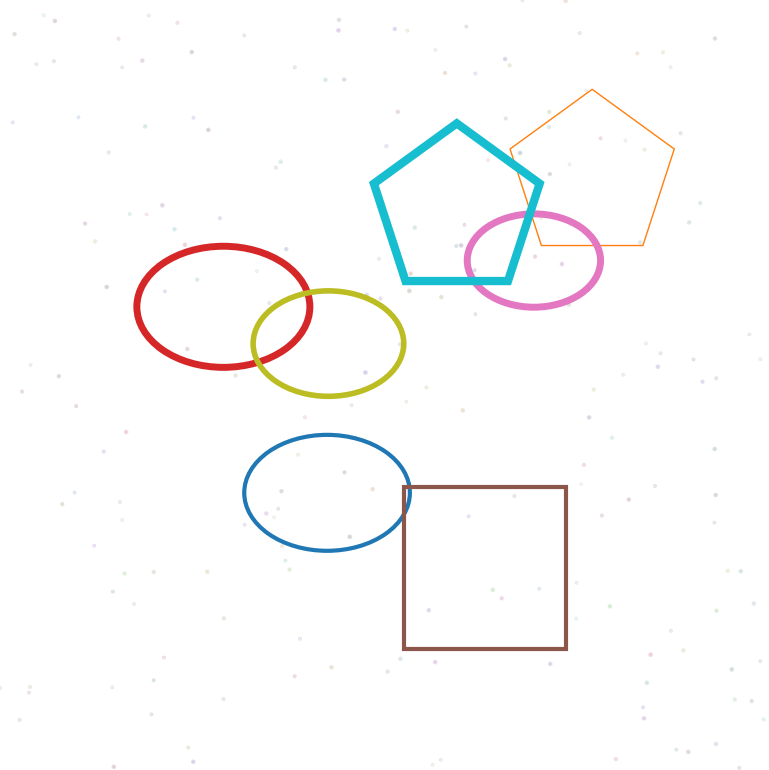[{"shape": "oval", "thickness": 1.5, "radius": 0.54, "center": [0.425, 0.36]}, {"shape": "pentagon", "thickness": 0.5, "radius": 0.56, "center": [0.769, 0.772]}, {"shape": "oval", "thickness": 2.5, "radius": 0.56, "center": [0.29, 0.602]}, {"shape": "square", "thickness": 1.5, "radius": 0.53, "center": [0.63, 0.262]}, {"shape": "oval", "thickness": 2.5, "radius": 0.43, "center": [0.693, 0.662]}, {"shape": "oval", "thickness": 2, "radius": 0.49, "center": [0.427, 0.554]}, {"shape": "pentagon", "thickness": 3, "radius": 0.57, "center": [0.593, 0.727]}]